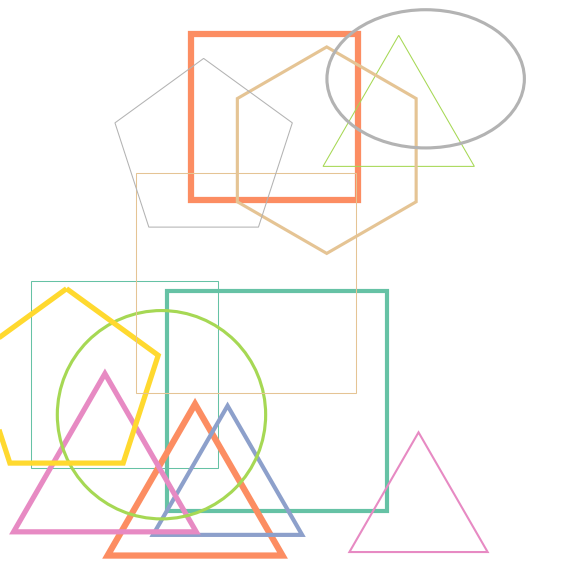[{"shape": "square", "thickness": 2, "radius": 0.95, "center": [0.479, 0.305]}, {"shape": "square", "thickness": 0.5, "radius": 0.81, "center": [0.216, 0.35]}, {"shape": "triangle", "thickness": 3, "radius": 0.87, "center": [0.338, 0.125]}, {"shape": "square", "thickness": 3, "radius": 0.72, "center": [0.475, 0.797]}, {"shape": "triangle", "thickness": 2, "radius": 0.75, "center": [0.394, 0.147]}, {"shape": "triangle", "thickness": 1, "radius": 0.69, "center": [0.725, 0.112]}, {"shape": "triangle", "thickness": 2.5, "radius": 0.91, "center": [0.182, 0.17]}, {"shape": "triangle", "thickness": 0.5, "radius": 0.76, "center": [0.69, 0.787]}, {"shape": "circle", "thickness": 1.5, "radius": 0.9, "center": [0.28, 0.281]}, {"shape": "pentagon", "thickness": 2.5, "radius": 0.83, "center": [0.115, 0.332]}, {"shape": "square", "thickness": 0.5, "radius": 0.95, "center": [0.426, 0.51]}, {"shape": "hexagon", "thickness": 1.5, "radius": 0.89, "center": [0.566, 0.739]}, {"shape": "pentagon", "thickness": 0.5, "radius": 0.81, "center": [0.353, 0.737]}, {"shape": "oval", "thickness": 1.5, "radius": 0.85, "center": [0.737, 0.863]}]